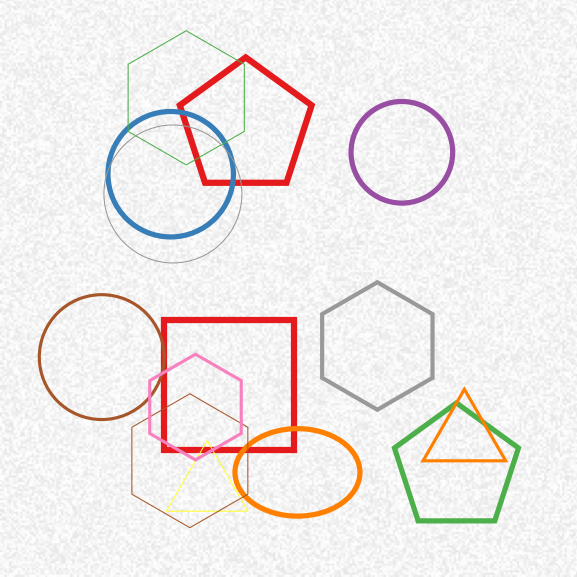[{"shape": "square", "thickness": 3, "radius": 0.56, "center": [0.396, 0.333]}, {"shape": "pentagon", "thickness": 3, "radius": 0.6, "center": [0.426, 0.78]}, {"shape": "circle", "thickness": 2.5, "radius": 0.54, "center": [0.296, 0.697]}, {"shape": "hexagon", "thickness": 0.5, "radius": 0.58, "center": [0.322, 0.83]}, {"shape": "pentagon", "thickness": 2.5, "radius": 0.56, "center": [0.79, 0.189]}, {"shape": "circle", "thickness": 2.5, "radius": 0.44, "center": [0.696, 0.735]}, {"shape": "oval", "thickness": 2.5, "radius": 0.54, "center": [0.515, 0.181]}, {"shape": "triangle", "thickness": 1.5, "radius": 0.41, "center": [0.804, 0.242]}, {"shape": "triangle", "thickness": 0.5, "radius": 0.41, "center": [0.359, 0.155]}, {"shape": "hexagon", "thickness": 0.5, "radius": 0.58, "center": [0.329, 0.201]}, {"shape": "circle", "thickness": 1.5, "radius": 0.54, "center": [0.176, 0.381]}, {"shape": "hexagon", "thickness": 1.5, "radius": 0.46, "center": [0.339, 0.294]}, {"shape": "circle", "thickness": 0.5, "radius": 0.6, "center": [0.299, 0.663]}, {"shape": "hexagon", "thickness": 2, "radius": 0.55, "center": [0.653, 0.4]}]